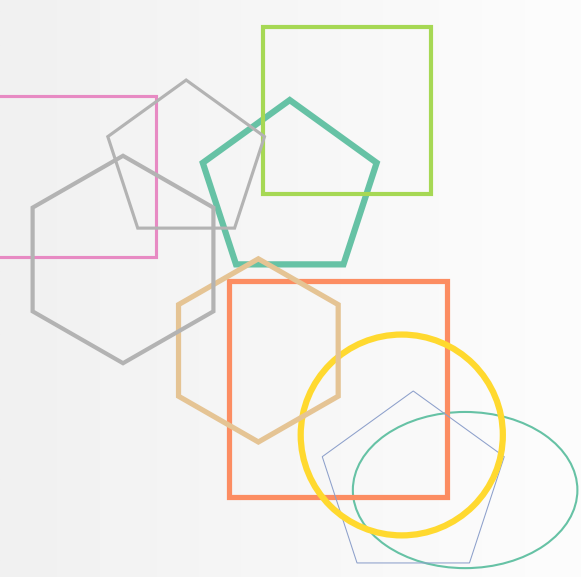[{"shape": "pentagon", "thickness": 3, "radius": 0.79, "center": [0.498, 0.669]}, {"shape": "oval", "thickness": 1, "radius": 0.97, "center": [0.8, 0.151]}, {"shape": "square", "thickness": 2.5, "radius": 0.94, "center": [0.581, 0.325]}, {"shape": "pentagon", "thickness": 0.5, "radius": 0.82, "center": [0.711, 0.157]}, {"shape": "square", "thickness": 1.5, "radius": 0.7, "center": [0.129, 0.693]}, {"shape": "square", "thickness": 2, "radius": 0.72, "center": [0.597, 0.808]}, {"shape": "circle", "thickness": 3, "radius": 0.87, "center": [0.691, 0.246]}, {"shape": "hexagon", "thickness": 2.5, "radius": 0.79, "center": [0.444, 0.392]}, {"shape": "pentagon", "thickness": 1.5, "radius": 0.71, "center": [0.32, 0.719]}, {"shape": "hexagon", "thickness": 2, "radius": 0.9, "center": [0.212, 0.55]}]